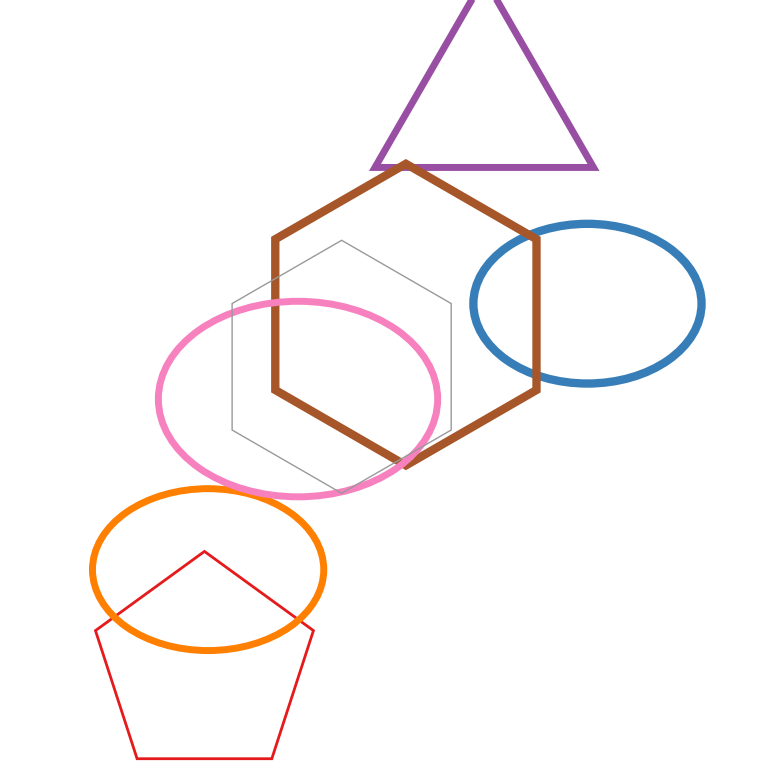[{"shape": "pentagon", "thickness": 1, "radius": 0.74, "center": [0.266, 0.135]}, {"shape": "oval", "thickness": 3, "radius": 0.74, "center": [0.763, 0.606]}, {"shape": "triangle", "thickness": 2.5, "radius": 0.82, "center": [0.629, 0.864]}, {"shape": "oval", "thickness": 2.5, "radius": 0.75, "center": [0.27, 0.26]}, {"shape": "hexagon", "thickness": 3, "radius": 0.98, "center": [0.527, 0.591]}, {"shape": "oval", "thickness": 2.5, "radius": 0.91, "center": [0.387, 0.482]}, {"shape": "hexagon", "thickness": 0.5, "radius": 0.82, "center": [0.444, 0.524]}]